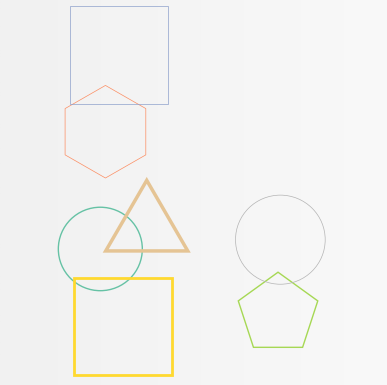[{"shape": "circle", "thickness": 1, "radius": 0.54, "center": [0.259, 0.353]}, {"shape": "hexagon", "thickness": 0.5, "radius": 0.6, "center": [0.272, 0.658]}, {"shape": "square", "thickness": 0.5, "radius": 0.63, "center": [0.307, 0.858]}, {"shape": "pentagon", "thickness": 1, "radius": 0.54, "center": [0.717, 0.185]}, {"shape": "square", "thickness": 2, "radius": 0.64, "center": [0.317, 0.152]}, {"shape": "triangle", "thickness": 2.5, "radius": 0.61, "center": [0.379, 0.409]}, {"shape": "circle", "thickness": 0.5, "radius": 0.58, "center": [0.724, 0.377]}]